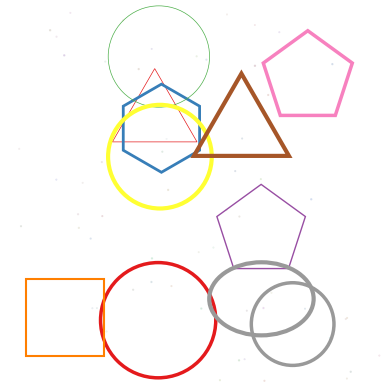[{"shape": "circle", "thickness": 2.5, "radius": 0.75, "center": [0.411, 0.168]}, {"shape": "triangle", "thickness": 0.5, "radius": 0.63, "center": [0.402, 0.695]}, {"shape": "hexagon", "thickness": 2, "radius": 0.57, "center": [0.419, 0.667]}, {"shape": "circle", "thickness": 0.5, "radius": 0.66, "center": [0.413, 0.853]}, {"shape": "pentagon", "thickness": 1, "radius": 0.6, "center": [0.678, 0.4]}, {"shape": "square", "thickness": 1.5, "radius": 0.5, "center": [0.169, 0.175]}, {"shape": "circle", "thickness": 3, "radius": 0.67, "center": [0.415, 0.593]}, {"shape": "triangle", "thickness": 3, "radius": 0.71, "center": [0.627, 0.666]}, {"shape": "pentagon", "thickness": 2.5, "radius": 0.61, "center": [0.799, 0.799]}, {"shape": "circle", "thickness": 2.5, "radius": 0.54, "center": [0.76, 0.158]}, {"shape": "oval", "thickness": 3, "radius": 0.68, "center": [0.679, 0.224]}]